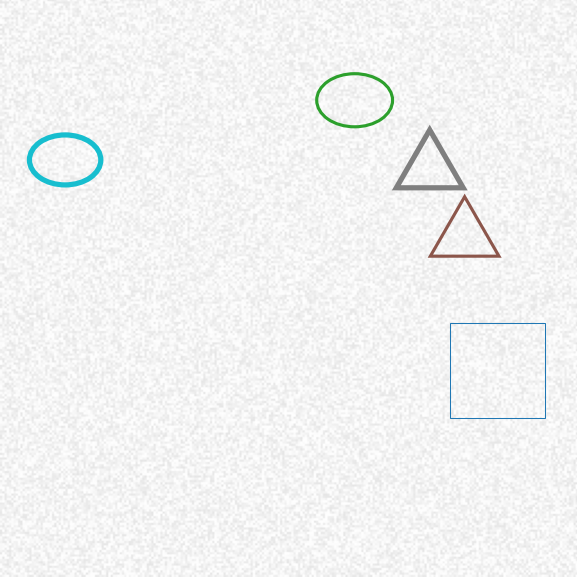[{"shape": "square", "thickness": 0.5, "radius": 0.41, "center": [0.861, 0.358]}, {"shape": "oval", "thickness": 1.5, "radius": 0.33, "center": [0.614, 0.826]}, {"shape": "triangle", "thickness": 1.5, "radius": 0.34, "center": [0.805, 0.59]}, {"shape": "triangle", "thickness": 2.5, "radius": 0.33, "center": [0.744, 0.707]}, {"shape": "oval", "thickness": 2.5, "radius": 0.31, "center": [0.113, 0.722]}]